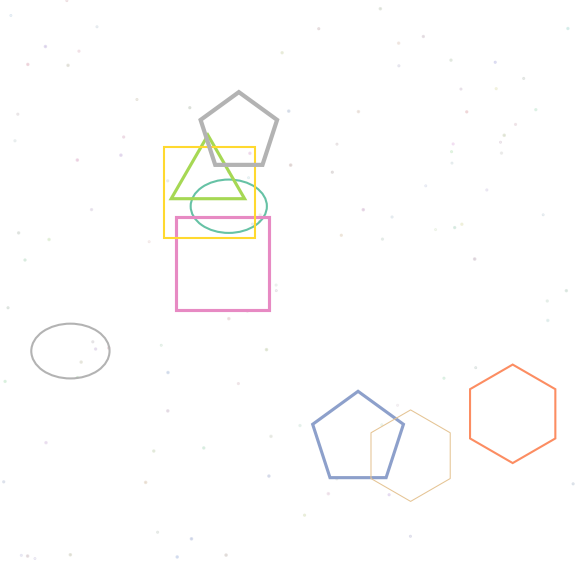[{"shape": "oval", "thickness": 1, "radius": 0.33, "center": [0.396, 0.642]}, {"shape": "hexagon", "thickness": 1, "radius": 0.43, "center": [0.888, 0.283]}, {"shape": "pentagon", "thickness": 1.5, "radius": 0.41, "center": [0.62, 0.239]}, {"shape": "square", "thickness": 1.5, "radius": 0.4, "center": [0.386, 0.543]}, {"shape": "triangle", "thickness": 1.5, "radius": 0.37, "center": [0.36, 0.692]}, {"shape": "square", "thickness": 1, "radius": 0.39, "center": [0.363, 0.666]}, {"shape": "hexagon", "thickness": 0.5, "radius": 0.4, "center": [0.711, 0.21]}, {"shape": "oval", "thickness": 1, "radius": 0.34, "center": [0.122, 0.391]}, {"shape": "pentagon", "thickness": 2, "radius": 0.35, "center": [0.414, 0.77]}]